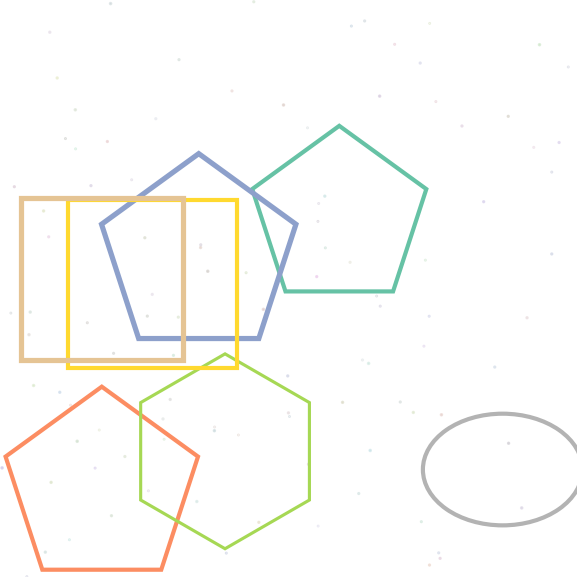[{"shape": "pentagon", "thickness": 2, "radius": 0.79, "center": [0.587, 0.623]}, {"shape": "pentagon", "thickness": 2, "radius": 0.88, "center": [0.176, 0.154]}, {"shape": "pentagon", "thickness": 2.5, "radius": 0.88, "center": [0.344, 0.556]}, {"shape": "hexagon", "thickness": 1.5, "radius": 0.84, "center": [0.39, 0.218]}, {"shape": "square", "thickness": 2, "radius": 0.73, "center": [0.263, 0.507]}, {"shape": "square", "thickness": 2.5, "radius": 0.7, "center": [0.177, 0.516]}, {"shape": "oval", "thickness": 2, "radius": 0.69, "center": [0.87, 0.186]}]